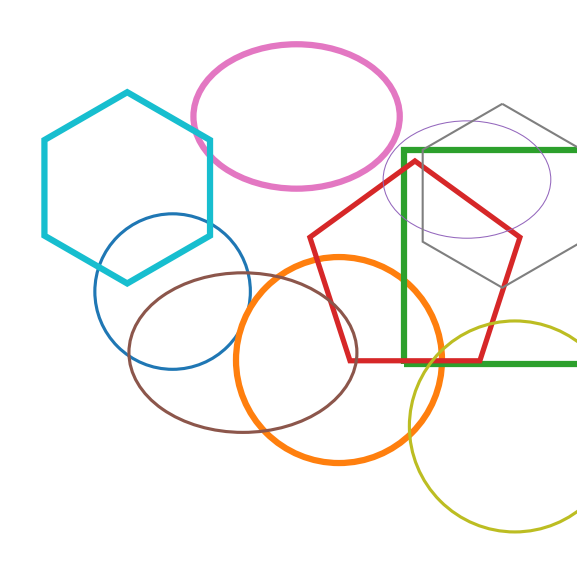[{"shape": "circle", "thickness": 1.5, "radius": 0.67, "center": [0.299, 0.494]}, {"shape": "circle", "thickness": 3, "radius": 0.89, "center": [0.587, 0.376]}, {"shape": "square", "thickness": 3, "radius": 0.93, "center": [0.885, 0.554]}, {"shape": "pentagon", "thickness": 2.5, "radius": 0.96, "center": [0.718, 0.529]}, {"shape": "oval", "thickness": 0.5, "radius": 0.73, "center": [0.809, 0.688]}, {"shape": "oval", "thickness": 1.5, "radius": 0.99, "center": [0.421, 0.389]}, {"shape": "oval", "thickness": 3, "radius": 0.89, "center": [0.514, 0.797]}, {"shape": "hexagon", "thickness": 1, "radius": 0.8, "center": [0.87, 0.66]}, {"shape": "circle", "thickness": 1.5, "radius": 0.91, "center": [0.892, 0.261]}, {"shape": "hexagon", "thickness": 3, "radius": 0.83, "center": [0.22, 0.674]}]